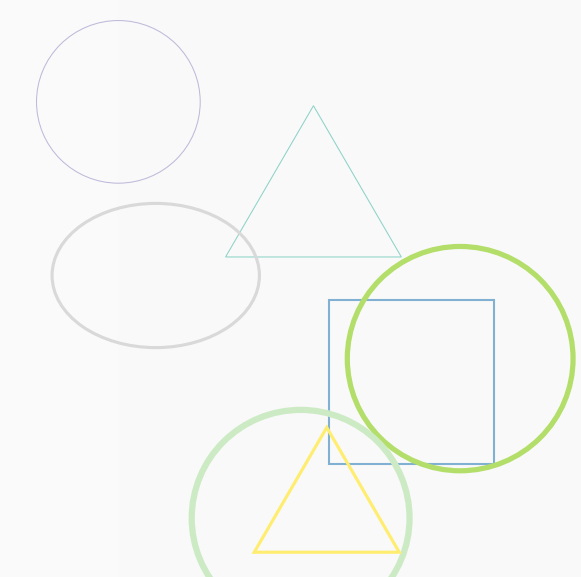[{"shape": "triangle", "thickness": 0.5, "radius": 0.87, "center": [0.539, 0.641]}, {"shape": "circle", "thickness": 0.5, "radius": 0.7, "center": [0.204, 0.823]}, {"shape": "square", "thickness": 1, "radius": 0.71, "center": [0.708, 0.338]}, {"shape": "circle", "thickness": 2.5, "radius": 0.97, "center": [0.792, 0.378]}, {"shape": "oval", "thickness": 1.5, "radius": 0.89, "center": [0.268, 0.522]}, {"shape": "circle", "thickness": 3, "radius": 0.94, "center": [0.517, 0.102]}, {"shape": "triangle", "thickness": 1.5, "radius": 0.72, "center": [0.562, 0.115]}]